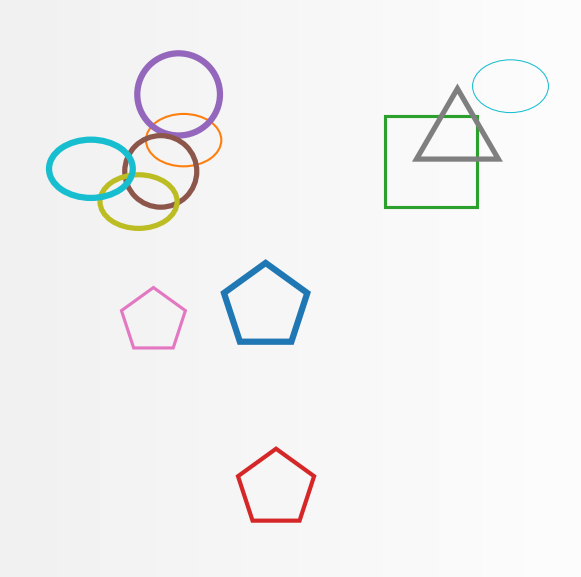[{"shape": "pentagon", "thickness": 3, "radius": 0.38, "center": [0.457, 0.468]}, {"shape": "oval", "thickness": 1, "radius": 0.32, "center": [0.316, 0.756]}, {"shape": "square", "thickness": 1.5, "radius": 0.4, "center": [0.742, 0.72]}, {"shape": "pentagon", "thickness": 2, "radius": 0.34, "center": [0.475, 0.153]}, {"shape": "circle", "thickness": 3, "radius": 0.36, "center": [0.307, 0.836]}, {"shape": "circle", "thickness": 2.5, "radius": 0.31, "center": [0.277, 0.702]}, {"shape": "pentagon", "thickness": 1.5, "radius": 0.29, "center": [0.264, 0.443]}, {"shape": "triangle", "thickness": 2.5, "radius": 0.41, "center": [0.787, 0.764]}, {"shape": "oval", "thickness": 2.5, "radius": 0.33, "center": [0.238, 0.65]}, {"shape": "oval", "thickness": 3, "radius": 0.36, "center": [0.156, 0.707]}, {"shape": "oval", "thickness": 0.5, "radius": 0.33, "center": [0.878, 0.85]}]